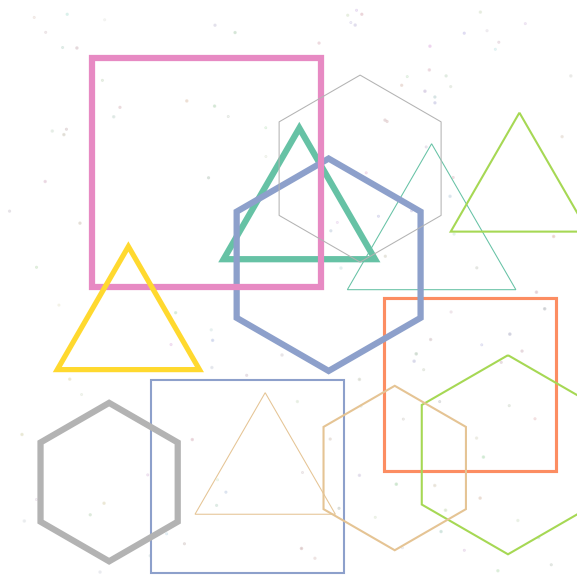[{"shape": "triangle", "thickness": 0.5, "radius": 0.84, "center": [0.747, 0.582]}, {"shape": "triangle", "thickness": 3, "radius": 0.76, "center": [0.518, 0.626]}, {"shape": "square", "thickness": 1.5, "radius": 0.75, "center": [0.814, 0.334]}, {"shape": "square", "thickness": 1, "radius": 0.83, "center": [0.429, 0.174]}, {"shape": "hexagon", "thickness": 3, "radius": 0.92, "center": [0.569, 0.541]}, {"shape": "square", "thickness": 3, "radius": 0.99, "center": [0.358, 0.7]}, {"shape": "triangle", "thickness": 1, "radius": 0.69, "center": [0.899, 0.667]}, {"shape": "hexagon", "thickness": 1, "radius": 0.86, "center": [0.88, 0.212]}, {"shape": "triangle", "thickness": 2.5, "radius": 0.71, "center": [0.222, 0.43]}, {"shape": "hexagon", "thickness": 1, "radius": 0.71, "center": [0.684, 0.189]}, {"shape": "triangle", "thickness": 0.5, "radius": 0.7, "center": [0.459, 0.179]}, {"shape": "hexagon", "thickness": 3, "radius": 0.69, "center": [0.189, 0.164]}, {"shape": "hexagon", "thickness": 0.5, "radius": 0.81, "center": [0.624, 0.707]}]